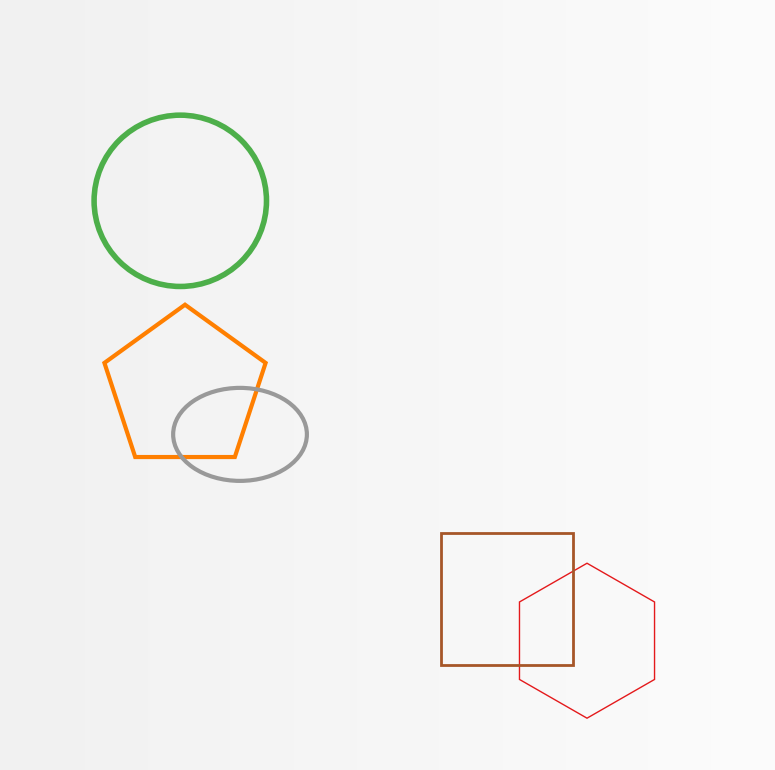[{"shape": "hexagon", "thickness": 0.5, "radius": 0.5, "center": [0.757, 0.168]}, {"shape": "circle", "thickness": 2, "radius": 0.56, "center": [0.233, 0.739]}, {"shape": "pentagon", "thickness": 1.5, "radius": 0.55, "center": [0.239, 0.495]}, {"shape": "square", "thickness": 1, "radius": 0.43, "center": [0.654, 0.222]}, {"shape": "oval", "thickness": 1.5, "radius": 0.43, "center": [0.31, 0.436]}]